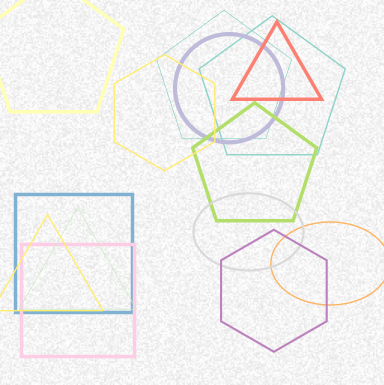[{"shape": "pentagon", "thickness": 0.5, "radius": 0.92, "center": [0.582, 0.789]}, {"shape": "pentagon", "thickness": 1, "radius": 1.0, "center": [0.707, 0.759]}, {"shape": "pentagon", "thickness": 2.5, "radius": 0.96, "center": [0.139, 0.865]}, {"shape": "circle", "thickness": 3, "radius": 0.7, "center": [0.595, 0.771]}, {"shape": "triangle", "thickness": 2.5, "radius": 0.67, "center": [0.719, 0.809]}, {"shape": "square", "thickness": 2.5, "radius": 0.76, "center": [0.191, 0.342]}, {"shape": "oval", "thickness": 1, "radius": 0.77, "center": [0.858, 0.316]}, {"shape": "pentagon", "thickness": 2.5, "radius": 0.85, "center": [0.662, 0.564]}, {"shape": "square", "thickness": 2.5, "radius": 0.73, "center": [0.201, 0.22]}, {"shape": "oval", "thickness": 1.5, "radius": 0.72, "center": [0.645, 0.398]}, {"shape": "hexagon", "thickness": 1.5, "radius": 0.79, "center": [0.711, 0.245]}, {"shape": "triangle", "thickness": 0.5, "radius": 0.88, "center": [0.202, 0.285]}, {"shape": "hexagon", "thickness": 1, "radius": 0.75, "center": [0.427, 0.707]}, {"shape": "triangle", "thickness": 1, "radius": 0.83, "center": [0.124, 0.276]}]